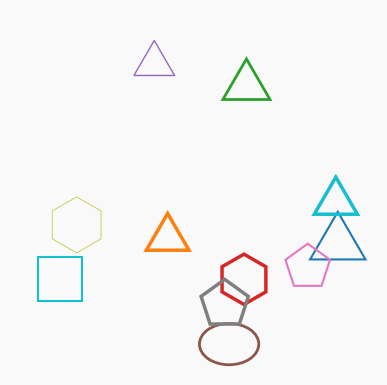[{"shape": "triangle", "thickness": 1.5, "radius": 0.41, "center": [0.872, 0.367]}, {"shape": "triangle", "thickness": 2.5, "radius": 0.32, "center": [0.433, 0.382]}, {"shape": "triangle", "thickness": 2, "radius": 0.35, "center": [0.636, 0.777]}, {"shape": "hexagon", "thickness": 2.5, "radius": 0.33, "center": [0.63, 0.275]}, {"shape": "triangle", "thickness": 1, "radius": 0.3, "center": [0.398, 0.834]}, {"shape": "oval", "thickness": 2, "radius": 0.38, "center": [0.591, 0.106]}, {"shape": "pentagon", "thickness": 1.5, "radius": 0.3, "center": [0.794, 0.307]}, {"shape": "pentagon", "thickness": 2.5, "radius": 0.32, "center": [0.58, 0.21]}, {"shape": "hexagon", "thickness": 0.5, "radius": 0.36, "center": [0.198, 0.416]}, {"shape": "square", "thickness": 1.5, "radius": 0.29, "center": [0.155, 0.276]}, {"shape": "triangle", "thickness": 2.5, "radius": 0.32, "center": [0.867, 0.476]}]